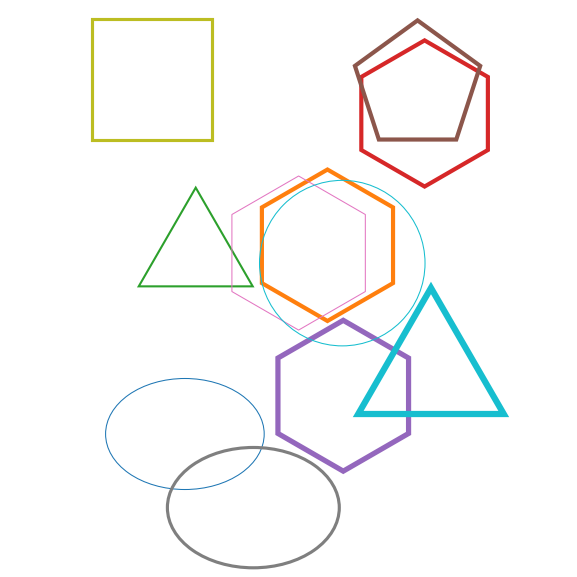[{"shape": "oval", "thickness": 0.5, "radius": 0.69, "center": [0.32, 0.248]}, {"shape": "hexagon", "thickness": 2, "radius": 0.66, "center": [0.567, 0.574]}, {"shape": "triangle", "thickness": 1, "radius": 0.57, "center": [0.339, 0.56]}, {"shape": "hexagon", "thickness": 2, "radius": 0.63, "center": [0.735, 0.803]}, {"shape": "hexagon", "thickness": 2.5, "radius": 0.65, "center": [0.594, 0.314]}, {"shape": "pentagon", "thickness": 2, "radius": 0.57, "center": [0.723, 0.85]}, {"shape": "hexagon", "thickness": 0.5, "radius": 0.67, "center": [0.517, 0.561]}, {"shape": "oval", "thickness": 1.5, "radius": 0.74, "center": [0.439, 0.12]}, {"shape": "square", "thickness": 1.5, "radius": 0.52, "center": [0.263, 0.861]}, {"shape": "circle", "thickness": 0.5, "radius": 0.72, "center": [0.593, 0.544]}, {"shape": "triangle", "thickness": 3, "radius": 0.73, "center": [0.746, 0.355]}]